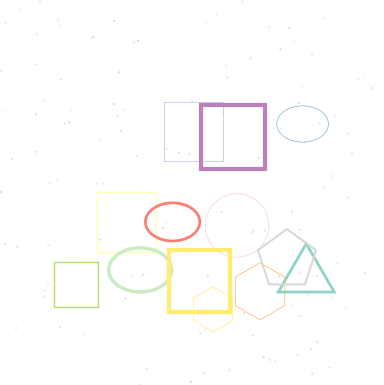[{"shape": "triangle", "thickness": 2, "radius": 0.42, "center": [0.795, 0.283]}, {"shape": "square", "thickness": 1, "radius": 0.39, "center": [0.328, 0.423]}, {"shape": "square", "thickness": 0.5, "radius": 0.39, "center": [0.502, 0.659]}, {"shape": "oval", "thickness": 2, "radius": 0.35, "center": [0.448, 0.424]}, {"shape": "oval", "thickness": 0.5, "radius": 0.34, "center": [0.786, 0.678]}, {"shape": "hexagon", "thickness": 0.5, "radius": 0.37, "center": [0.675, 0.243]}, {"shape": "square", "thickness": 1, "radius": 0.29, "center": [0.197, 0.262]}, {"shape": "circle", "thickness": 0.5, "radius": 0.41, "center": [0.616, 0.414]}, {"shape": "pentagon", "thickness": 1.5, "radius": 0.4, "center": [0.745, 0.326]}, {"shape": "square", "thickness": 3, "radius": 0.41, "center": [0.605, 0.644]}, {"shape": "oval", "thickness": 2.5, "radius": 0.41, "center": [0.364, 0.299]}, {"shape": "square", "thickness": 3, "radius": 0.4, "center": [0.518, 0.27]}, {"shape": "hexagon", "thickness": 0.5, "radius": 0.29, "center": [0.553, 0.196]}]